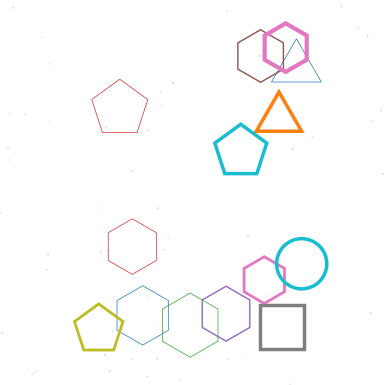[{"shape": "triangle", "thickness": 0.5, "radius": 0.37, "center": [0.77, 0.824]}, {"shape": "hexagon", "thickness": 0.5, "radius": 0.39, "center": [0.371, 0.181]}, {"shape": "triangle", "thickness": 2.5, "radius": 0.34, "center": [0.725, 0.693]}, {"shape": "hexagon", "thickness": 0.5, "radius": 0.42, "center": [0.494, 0.155]}, {"shape": "pentagon", "thickness": 0.5, "radius": 0.38, "center": [0.311, 0.718]}, {"shape": "hexagon", "thickness": 0.5, "radius": 0.36, "center": [0.344, 0.36]}, {"shape": "hexagon", "thickness": 1, "radius": 0.36, "center": [0.587, 0.185]}, {"shape": "hexagon", "thickness": 1, "radius": 0.34, "center": [0.677, 0.855]}, {"shape": "hexagon", "thickness": 3, "radius": 0.32, "center": [0.742, 0.876]}, {"shape": "hexagon", "thickness": 2, "radius": 0.3, "center": [0.686, 0.272]}, {"shape": "square", "thickness": 2.5, "radius": 0.29, "center": [0.733, 0.15]}, {"shape": "pentagon", "thickness": 2, "radius": 0.33, "center": [0.257, 0.144]}, {"shape": "pentagon", "thickness": 2.5, "radius": 0.35, "center": [0.625, 0.606]}, {"shape": "circle", "thickness": 2.5, "radius": 0.33, "center": [0.784, 0.315]}]